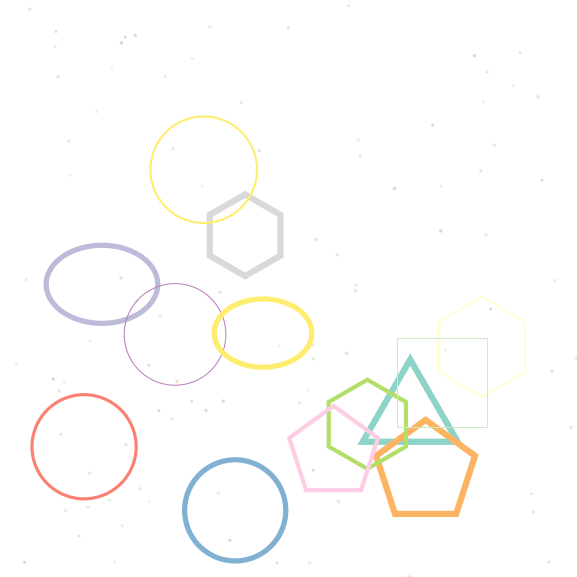[{"shape": "triangle", "thickness": 3, "radius": 0.47, "center": [0.71, 0.282]}, {"shape": "hexagon", "thickness": 0.5, "radius": 0.43, "center": [0.834, 0.399]}, {"shape": "oval", "thickness": 2.5, "radius": 0.48, "center": [0.177, 0.507]}, {"shape": "circle", "thickness": 1.5, "radius": 0.45, "center": [0.146, 0.226]}, {"shape": "circle", "thickness": 2.5, "radius": 0.44, "center": [0.407, 0.115]}, {"shape": "pentagon", "thickness": 3, "radius": 0.45, "center": [0.737, 0.182]}, {"shape": "hexagon", "thickness": 2, "radius": 0.39, "center": [0.636, 0.264]}, {"shape": "pentagon", "thickness": 2, "radius": 0.4, "center": [0.578, 0.216]}, {"shape": "hexagon", "thickness": 3, "radius": 0.35, "center": [0.424, 0.592]}, {"shape": "circle", "thickness": 0.5, "radius": 0.44, "center": [0.303, 0.42]}, {"shape": "square", "thickness": 0.5, "radius": 0.39, "center": [0.765, 0.337]}, {"shape": "circle", "thickness": 1, "radius": 0.46, "center": [0.353, 0.705]}, {"shape": "oval", "thickness": 2.5, "radius": 0.42, "center": [0.455, 0.422]}]